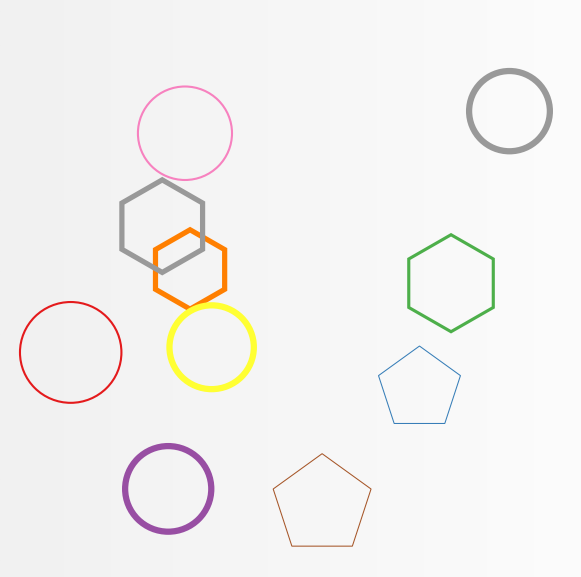[{"shape": "circle", "thickness": 1, "radius": 0.44, "center": [0.122, 0.389]}, {"shape": "pentagon", "thickness": 0.5, "radius": 0.37, "center": [0.722, 0.326]}, {"shape": "hexagon", "thickness": 1.5, "radius": 0.42, "center": [0.776, 0.509]}, {"shape": "circle", "thickness": 3, "radius": 0.37, "center": [0.289, 0.153]}, {"shape": "hexagon", "thickness": 2.5, "radius": 0.34, "center": [0.327, 0.533]}, {"shape": "circle", "thickness": 3, "radius": 0.36, "center": [0.364, 0.398]}, {"shape": "pentagon", "thickness": 0.5, "radius": 0.44, "center": [0.554, 0.125]}, {"shape": "circle", "thickness": 1, "radius": 0.4, "center": [0.318, 0.768]}, {"shape": "circle", "thickness": 3, "radius": 0.35, "center": [0.877, 0.807]}, {"shape": "hexagon", "thickness": 2.5, "radius": 0.4, "center": [0.279, 0.608]}]